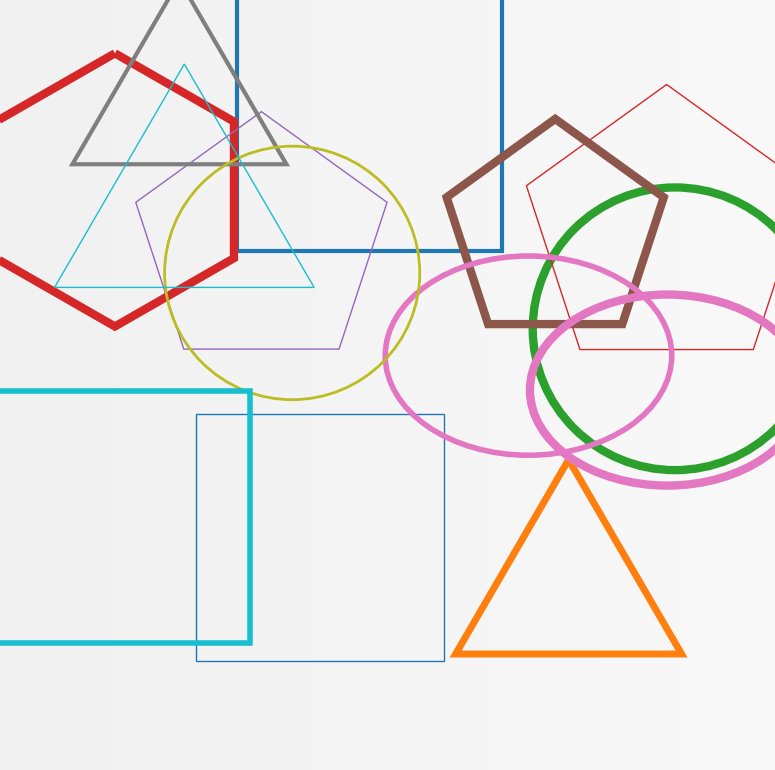[{"shape": "square", "thickness": 1.5, "radius": 0.86, "center": [0.477, 0.845]}, {"shape": "square", "thickness": 0.5, "radius": 0.8, "center": [0.413, 0.302]}, {"shape": "triangle", "thickness": 2.5, "radius": 0.84, "center": [0.734, 0.235]}, {"shape": "circle", "thickness": 3, "radius": 0.92, "center": [0.871, 0.573]}, {"shape": "hexagon", "thickness": 3, "radius": 0.89, "center": [0.148, 0.753]}, {"shape": "pentagon", "thickness": 0.5, "radius": 0.95, "center": [0.86, 0.7]}, {"shape": "pentagon", "thickness": 0.5, "radius": 0.85, "center": [0.337, 0.685]}, {"shape": "pentagon", "thickness": 3, "radius": 0.74, "center": [0.716, 0.698]}, {"shape": "oval", "thickness": 2, "radius": 0.92, "center": [0.682, 0.538]}, {"shape": "oval", "thickness": 3, "radius": 0.89, "center": [0.861, 0.493]}, {"shape": "triangle", "thickness": 1.5, "radius": 0.8, "center": [0.231, 0.866]}, {"shape": "circle", "thickness": 1, "radius": 0.82, "center": [0.377, 0.646]}, {"shape": "triangle", "thickness": 0.5, "radius": 0.97, "center": [0.238, 0.723]}, {"shape": "square", "thickness": 2, "radius": 0.82, "center": [0.159, 0.329]}]